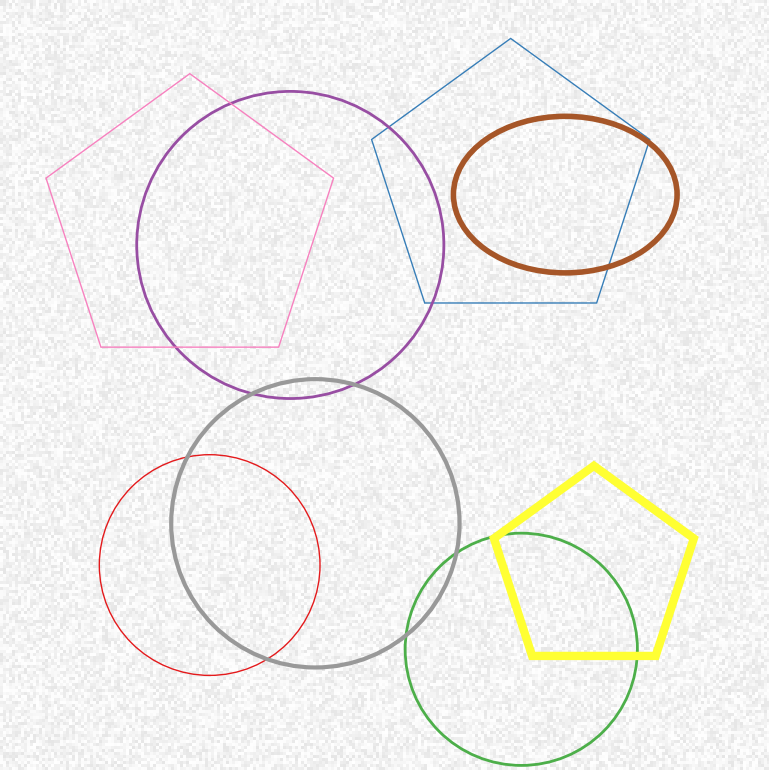[{"shape": "circle", "thickness": 0.5, "radius": 0.72, "center": [0.272, 0.266]}, {"shape": "pentagon", "thickness": 0.5, "radius": 0.95, "center": [0.663, 0.76]}, {"shape": "circle", "thickness": 1, "radius": 0.75, "center": [0.677, 0.157]}, {"shape": "circle", "thickness": 1, "radius": 1.0, "center": [0.377, 0.682]}, {"shape": "pentagon", "thickness": 3, "radius": 0.68, "center": [0.771, 0.259]}, {"shape": "oval", "thickness": 2, "radius": 0.73, "center": [0.734, 0.747]}, {"shape": "pentagon", "thickness": 0.5, "radius": 0.98, "center": [0.246, 0.708]}, {"shape": "circle", "thickness": 1.5, "radius": 0.94, "center": [0.41, 0.32]}]